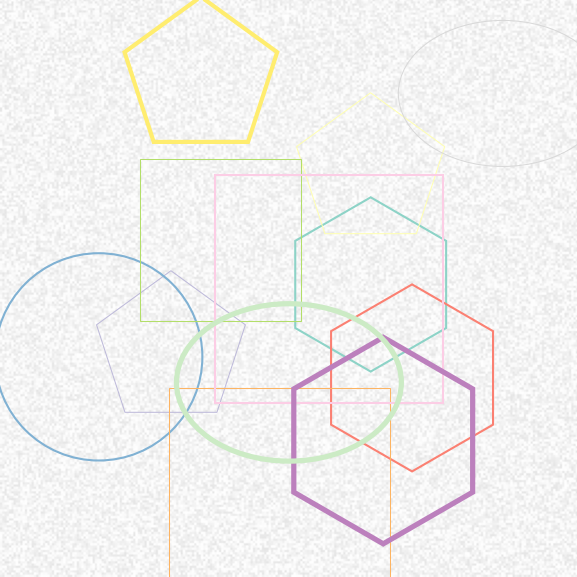[{"shape": "hexagon", "thickness": 1, "radius": 0.75, "center": [0.642, 0.507]}, {"shape": "pentagon", "thickness": 0.5, "radius": 0.67, "center": [0.642, 0.704]}, {"shape": "pentagon", "thickness": 0.5, "radius": 0.68, "center": [0.296, 0.395]}, {"shape": "hexagon", "thickness": 1, "radius": 0.81, "center": [0.714, 0.345]}, {"shape": "circle", "thickness": 1, "radius": 0.9, "center": [0.171, 0.381]}, {"shape": "square", "thickness": 0.5, "radius": 0.96, "center": [0.484, 0.135]}, {"shape": "square", "thickness": 0.5, "radius": 0.7, "center": [0.382, 0.584]}, {"shape": "square", "thickness": 1, "radius": 0.99, "center": [0.569, 0.499]}, {"shape": "oval", "thickness": 0.5, "radius": 0.9, "center": [0.87, 0.837]}, {"shape": "hexagon", "thickness": 2.5, "radius": 0.89, "center": [0.664, 0.236]}, {"shape": "oval", "thickness": 2.5, "radius": 0.97, "center": [0.5, 0.337]}, {"shape": "pentagon", "thickness": 2, "radius": 0.69, "center": [0.348, 0.866]}]